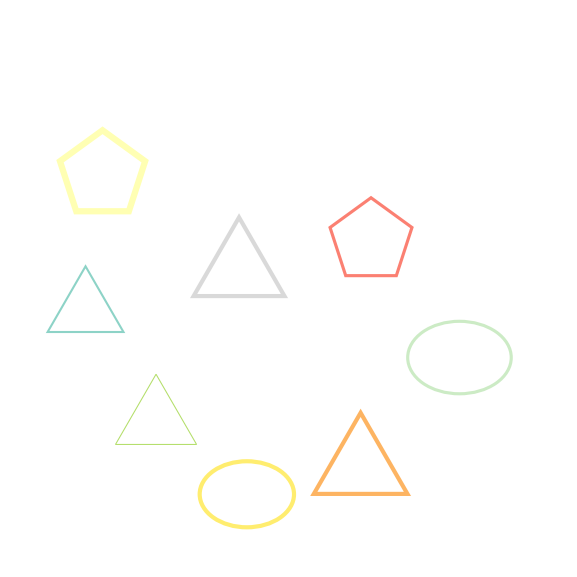[{"shape": "triangle", "thickness": 1, "radius": 0.38, "center": [0.148, 0.462]}, {"shape": "pentagon", "thickness": 3, "radius": 0.39, "center": [0.178, 0.696]}, {"shape": "pentagon", "thickness": 1.5, "radius": 0.37, "center": [0.642, 0.582]}, {"shape": "triangle", "thickness": 2, "radius": 0.47, "center": [0.624, 0.191]}, {"shape": "triangle", "thickness": 0.5, "radius": 0.41, "center": [0.27, 0.27]}, {"shape": "triangle", "thickness": 2, "radius": 0.45, "center": [0.414, 0.532]}, {"shape": "oval", "thickness": 1.5, "radius": 0.45, "center": [0.796, 0.38]}, {"shape": "oval", "thickness": 2, "radius": 0.41, "center": [0.427, 0.143]}]